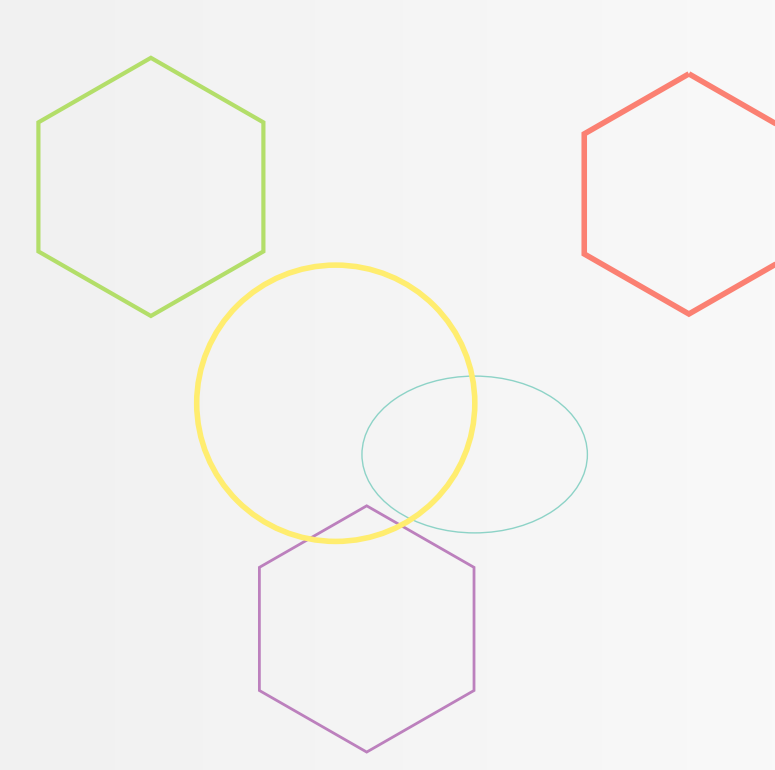[{"shape": "oval", "thickness": 0.5, "radius": 0.73, "center": [0.612, 0.41]}, {"shape": "hexagon", "thickness": 2, "radius": 0.78, "center": [0.889, 0.748]}, {"shape": "hexagon", "thickness": 1.5, "radius": 0.84, "center": [0.195, 0.757]}, {"shape": "hexagon", "thickness": 1, "radius": 0.8, "center": [0.473, 0.183]}, {"shape": "circle", "thickness": 2, "radius": 0.9, "center": [0.433, 0.476]}]